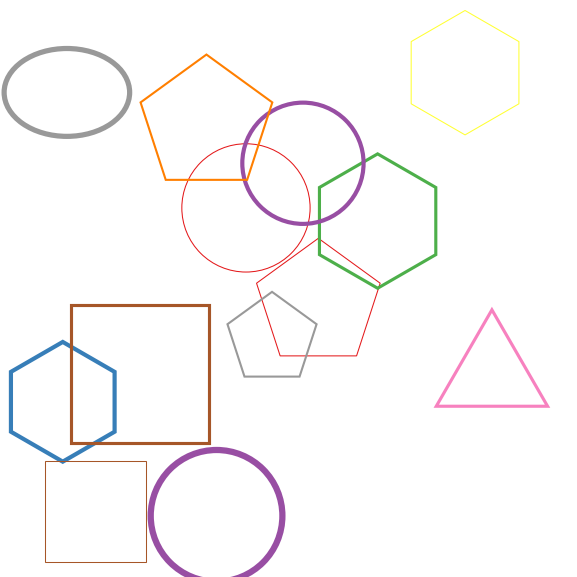[{"shape": "circle", "thickness": 0.5, "radius": 0.56, "center": [0.426, 0.639]}, {"shape": "pentagon", "thickness": 0.5, "radius": 0.56, "center": [0.551, 0.474]}, {"shape": "hexagon", "thickness": 2, "radius": 0.52, "center": [0.109, 0.303]}, {"shape": "hexagon", "thickness": 1.5, "radius": 0.58, "center": [0.654, 0.616]}, {"shape": "circle", "thickness": 3, "radius": 0.57, "center": [0.375, 0.106]}, {"shape": "circle", "thickness": 2, "radius": 0.52, "center": [0.525, 0.716]}, {"shape": "pentagon", "thickness": 1, "radius": 0.6, "center": [0.357, 0.785]}, {"shape": "hexagon", "thickness": 0.5, "radius": 0.54, "center": [0.805, 0.873]}, {"shape": "square", "thickness": 0.5, "radius": 0.44, "center": [0.165, 0.114]}, {"shape": "square", "thickness": 1.5, "radius": 0.6, "center": [0.243, 0.351]}, {"shape": "triangle", "thickness": 1.5, "radius": 0.56, "center": [0.852, 0.351]}, {"shape": "pentagon", "thickness": 1, "radius": 0.41, "center": [0.471, 0.413]}, {"shape": "oval", "thickness": 2.5, "radius": 0.54, "center": [0.116, 0.839]}]